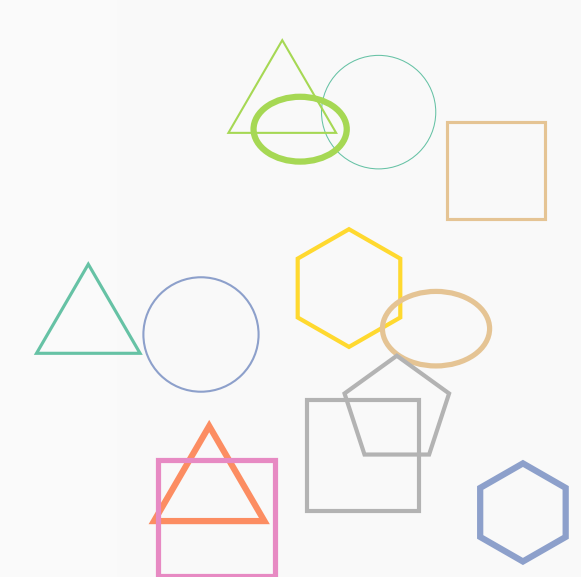[{"shape": "circle", "thickness": 0.5, "radius": 0.49, "center": [0.651, 0.805]}, {"shape": "triangle", "thickness": 1.5, "radius": 0.51, "center": [0.152, 0.439]}, {"shape": "triangle", "thickness": 3, "radius": 0.55, "center": [0.36, 0.152]}, {"shape": "circle", "thickness": 1, "radius": 0.5, "center": [0.346, 0.42]}, {"shape": "hexagon", "thickness": 3, "radius": 0.42, "center": [0.9, 0.112]}, {"shape": "square", "thickness": 2.5, "radius": 0.5, "center": [0.372, 0.102]}, {"shape": "triangle", "thickness": 1, "radius": 0.53, "center": [0.486, 0.823]}, {"shape": "oval", "thickness": 3, "radius": 0.4, "center": [0.516, 0.775]}, {"shape": "hexagon", "thickness": 2, "radius": 0.51, "center": [0.6, 0.5]}, {"shape": "square", "thickness": 1.5, "radius": 0.42, "center": [0.854, 0.704]}, {"shape": "oval", "thickness": 2.5, "radius": 0.46, "center": [0.75, 0.43]}, {"shape": "pentagon", "thickness": 2, "radius": 0.47, "center": [0.683, 0.289]}, {"shape": "square", "thickness": 2, "radius": 0.48, "center": [0.625, 0.211]}]